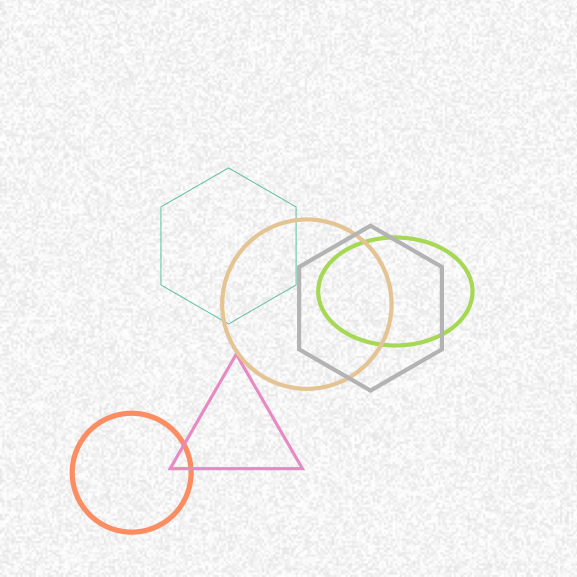[{"shape": "hexagon", "thickness": 0.5, "radius": 0.68, "center": [0.396, 0.573]}, {"shape": "circle", "thickness": 2.5, "radius": 0.51, "center": [0.228, 0.181]}, {"shape": "triangle", "thickness": 1.5, "radius": 0.66, "center": [0.409, 0.254]}, {"shape": "oval", "thickness": 2, "radius": 0.67, "center": [0.685, 0.494]}, {"shape": "circle", "thickness": 2, "radius": 0.73, "center": [0.531, 0.472]}, {"shape": "hexagon", "thickness": 2, "radius": 0.71, "center": [0.642, 0.466]}]